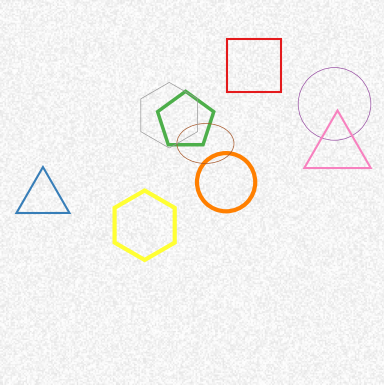[{"shape": "square", "thickness": 1.5, "radius": 0.35, "center": [0.66, 0.831]}, {"shape": "triangle", "thickness": 1.5, "radius": 0.4, "center": [0.112, 0.487]}, {"shape": "pentagon", "thickness": 2.5, "radius": 0.38, "center": [0.482, 0.686]}, {"shape": "circle", "thickness": 0.5, "radius": 0.47, "center": [0.869, 0.73]}, {"shape": "circle", "thickness": 3, "radius": 0.38, "center": [0.587, 0.527]}, {"shape": "hexagon", "thickness": 3, "radius": 0.45, "center": [0.376, 0.415]}, {"shape": "oval", "thickness": 0.5, "radius": 0.37, "center": [0.534, 0.627]}, {"shape": "triangle", "thickness": 1.5, "radius": 0.5, "center": [0.877, 0.613]}, {"shape": "hexagon", "thickness": 0.5, "radius": 0.43, "center": [0.44, 0.701]}]